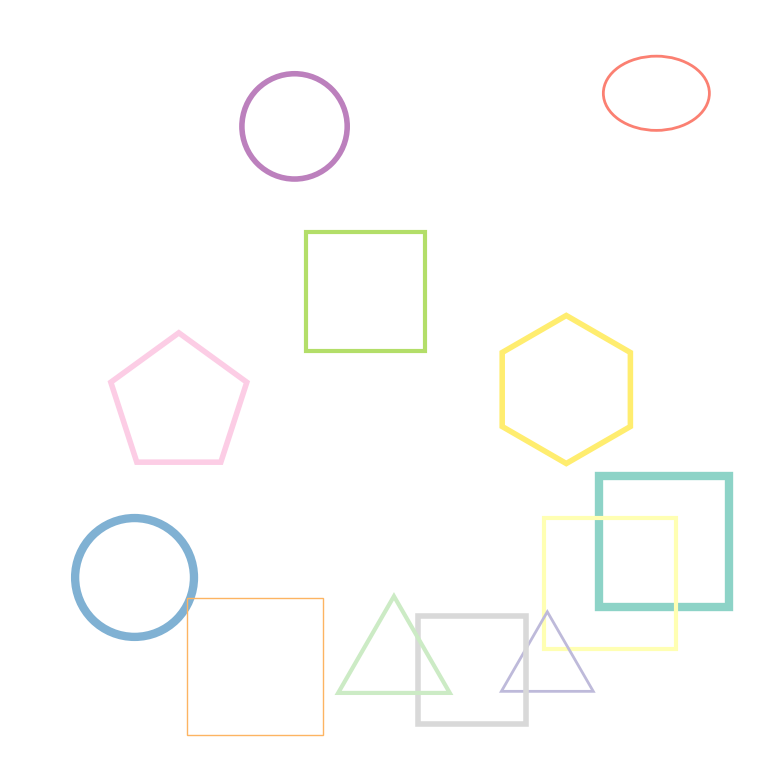[{"shape": "square", "thickness": 3, "radius": 0.42, "center": [0.862, 0.297]}, {"shape": "square", "thickness": 1.5, "radius": 0.43, "center": [0.792, 0.242]}, {"shape": "triangle", "thickness": 1, "radius": 0.34, "center": [0.711, 0.137]}, {"shape": "oval", "thickness": 1, "radius": 0.34, "center": [0.852, 0.879]}, {"shape": "circle", "thickness": 3, "radius": 0.39, "center": [0.175, 0.25]}, {"shape": "square", "thickness": 0.5, "radius": 0.44, "center": [0.331, 0.134]}, {"shape": "square", "thickness": 1.5, "radius": 0.39, "center": [0.474, 0.621]}, {"shape": "pentagon", "thickness": 2, "radius": 0.46, "center": [0.232, 0.475]}, {"shape": "square", "thickness": 2, "radius": 0.35, "center": [0.614, 0.129]}, {"shape": "circle", "thickness": 2, "radius": 0.34, "center": [0.383, 0.836]}, {"shape": "triangle", "thickness": 1.5, "radius": 0.42, "center": [0.512, 0.142]}, {"shape": "hexagon", "thickness": 2, "radius": 0.48, "center": [0.735, 0.494]}]